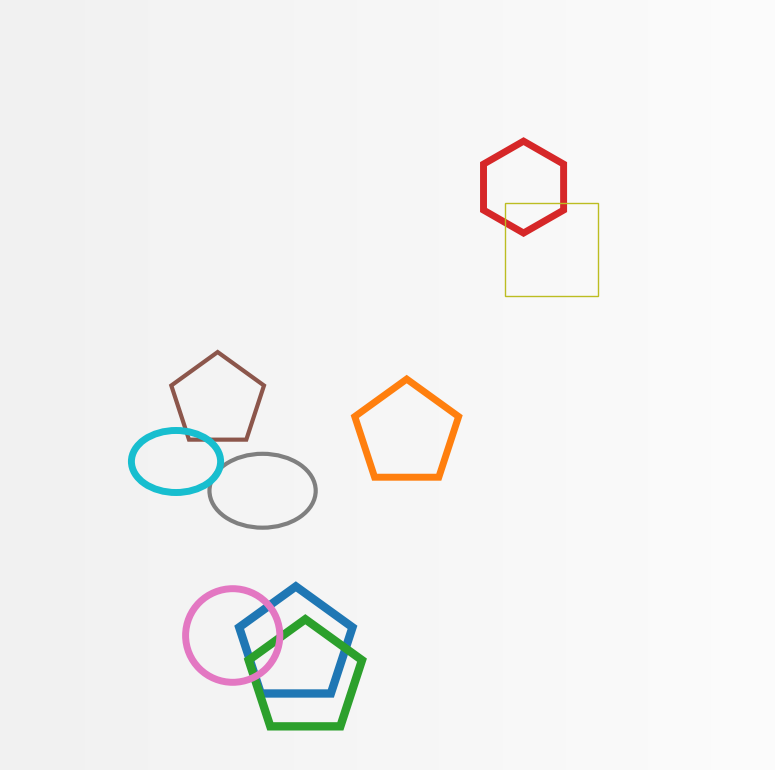[{"shape": "pentagon", "thickness": 3, "radius": 0.38, "center": [0.382, 0.162]}, {"shape": "pentagon", "thickness": 2.5, "radius": 0.35, "center": [0.525, 0.437]}, {"shape": "pentagon", "thickness": 3, "radius": 0.38, "center": [0.394, 0.119]}, {"shape": "hexagon", "thickness": 2.5, "radius": 0.3, "center": [0.676, 0.757]}, {"shape": "pentagon", "thickness": 1.5, "radius": 0.31, "center": [0.281, 0.48]}, {"shape": "circle", "thickness": 2.5, "radius": 0.3, "center": [0.3, 0.175]}, {"shape": "oval", "thickness": 1.5, "radius": 0.34, "center": [0.339, 0.363]}, {"shape": "square", "thickness": 0.5, "radius": 0.3, "center": [0.712, 0.676]}, {"shape": "oval", "thickness": 2.5, "radius": 0.29, "center": [0.227, 0.401]}]